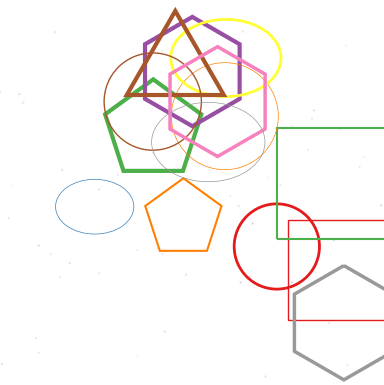[{"shape": "square", "thickness": 1, "radius": 0.65, "center": [0.876, 0.299]}, {"shape": "circle", "thickness": 2, "radius": 0.55, "center": [0.719, 0.36]}, {"shape": "oval", "thickness": 0.5, "radius": 0.51, "center": [0.246, 0.463]}, {"shape": "pentagon", "thickness": 3, "radius": 0.66, "center": [0.398, 0.662]}, {"shape": "square", "thickness": 1.5, "radius": 0.72, "center": [0.865, 0.522]}, {"shape": "hexagon", "thickness": 3, "radius": 0.71, "center": [0.5, 0.814]}, {"shape": "pentagon", "thickness": 1.5, "radius": 0.52, "center": [0.476, 0.433]}, {"shape": "circle", "thickness": 0.5, "radius": 0.69, "center": [0.584, 0.698]}, {"shape": "oval", "thickness": 2, "radius": 0.72, "center": [0.587, 0.849]}, {"shape": "triangle", "thickness": 3, "radius": 0.73, "center": [0.455, 0.826]}, {"shape": "circle", "thickness": 1, "radius": 0.63, "center": [0.397, 0.736]}, {"shape": "hexagon", "thickness": 2.5, "radius": 0.71, "center": [0.565, 0.736]}, {"shape": "hexagon", "thickness": 2.5, "radius": 0.74, "center": [0.893, 0.162]}, {"shape": "oval", "thickness": 0.5, "radius": 0.74, "center": [0.541, 0.631]}]